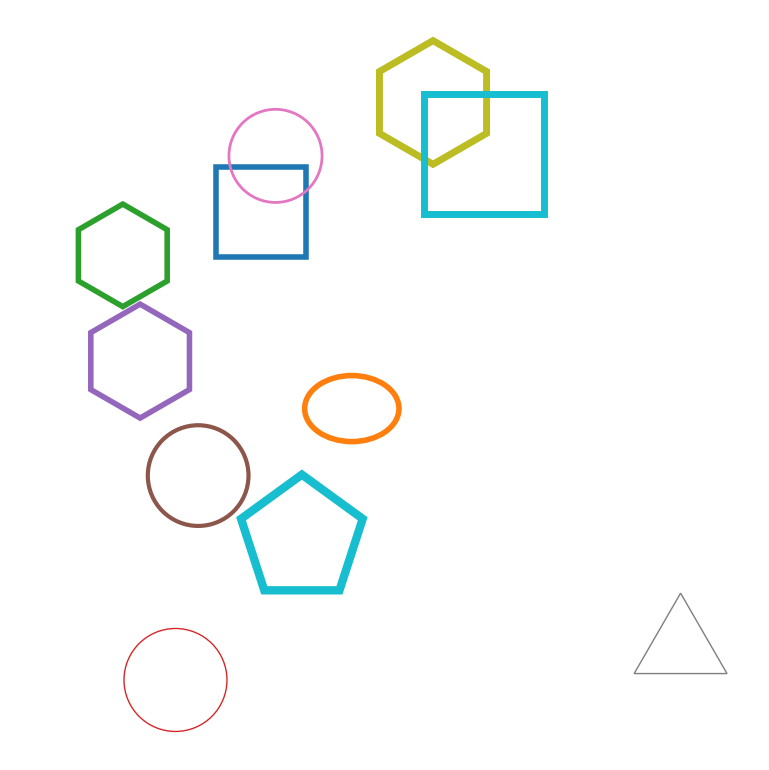[{"shape": "square", "thickness": 2, "radius": 0.29, "center": [0.339, 0.725]}, {"shape": "oval", "thickness": 2, "radius": 0.31, "center": [0.457, 0.469]}, {"shape": "hexagon", "thickness": 2, "radius": 0.33, "center": [0.159, 0.668]}, {"shape": "circle", "thickness": 0.5, "radius": 0.33, "center": [0.228, 0.117]}, {"shape": "hexagon", "thickness": 2, "radius": 0.37, "center": [0.182, 0.531]}, {"shape": "circle", "thickness": 1.5, "radius": 0.33, "center": [0.257, 0.382]}, {"shape": "circle", "thickness": 1, "radius": 0.3, "center": [0.358, 0.798]}, {"shape": "triangle", "thickness": 0.5, "radius": 0.35, "center": [0.884, 0.16]}, {"shape": "hexagon", "thickness": 2.5, "radius": 0.4, "center": [0.562, 0.867]}, {"shape": "pentagon", "thickness": 3, "radius": 0.42, "center": [0.392, 0.301]}, {"shape": "square", "thickness": 2.5, "radius": 0.39, "center": [0.628, 0.8]}]